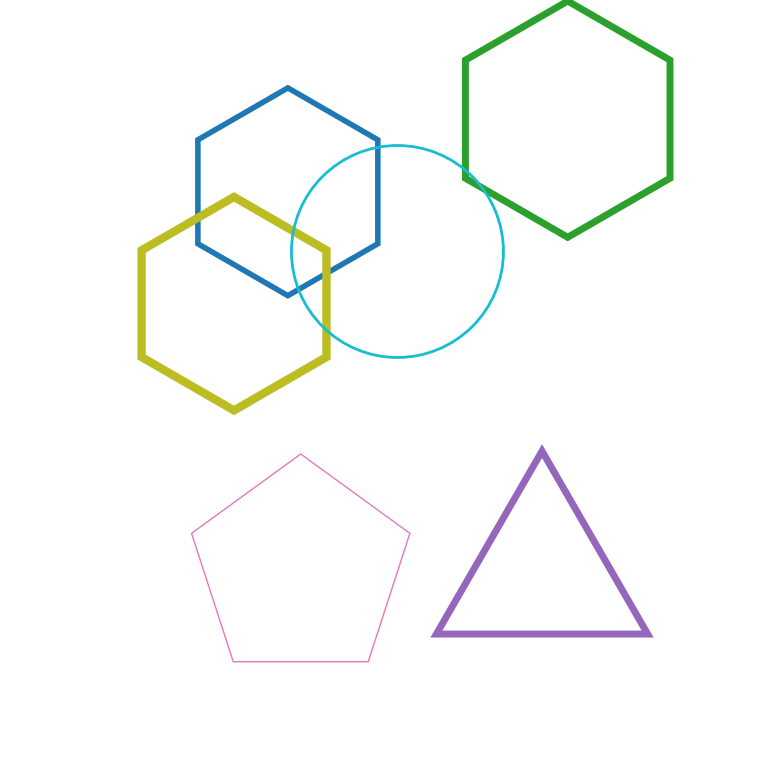[{"shape": "hexagon", "thickness": 2, "radius": 0.67, "center": [0.374, 0.751]}, {"shape": "hexagon", "thickness": 2.5, "radius": 0.77, "center": [0.737, 0.845]}, {"shape": "triangle", "thickness": 2.5, "radius": 0.79, "center": [0.704, 0.256]}, {"shape": "pentagon", "thickness": 0.5, "radius": 0.75, "center": [0.391, 0.261]}, {"shape": "hexagon", "thickness": 3, "radius": 0.69, "center": [0.304, 0.606]}, {"shape": "circle", "thickness": 1, "radius": 0.69, "center": [0.516, 0.673]}]